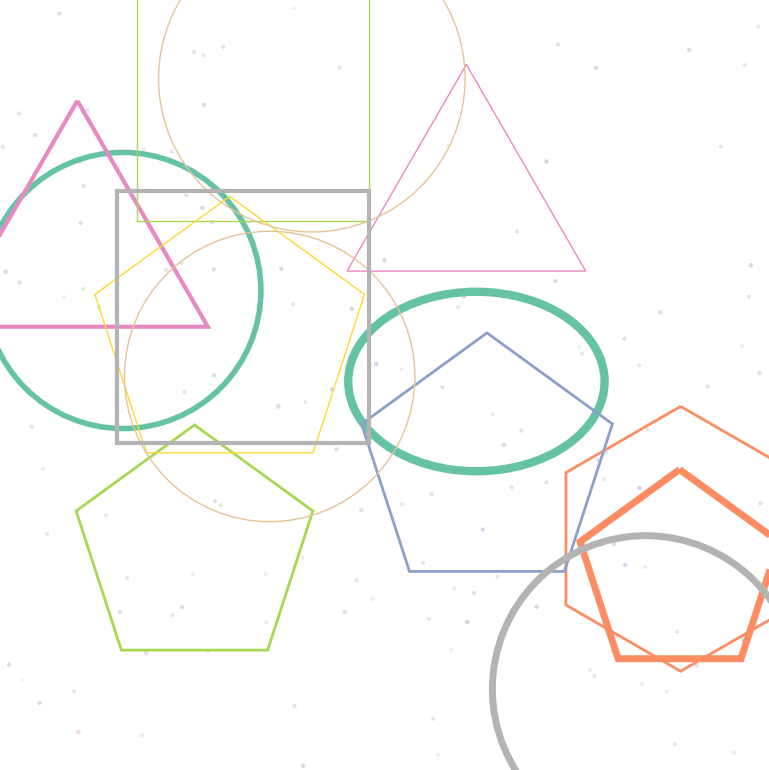[{"shape": "circle", "thickness": 2, "radius": 0.9, "center": [0.16, 0.623]}, {"shape": "oval", "thickness": 3, "radius": 0.83, "center": [0.619, 0.505]}, {"shape": "hexagon", "thickness": 1, "radius": 0.86, "center": [0.884, 0.3]}, {"shape": "pentagon", "thickness": 2.5, "radius": 0.68, "center": [0.883, 0.254]}, {"shape": "pentagon", "thickness": 1, "radius": 0.86, "center": [0.632, 0.396]}, {"shape": "triangle", "thickness": 0.5, "radius": 0.89, "center": [0.606, 0.737]}, {"shape": "triangle", "thickness": 1.5, "radius": 0.98, "center": [0.1, 0.674]}, {"shape": "square", "thickness": 0.5, "radius": 0.75, "center": [0.328, 0.864]}, {"shape": "pentagon", "thickness": 1, "radius": 0.81, "center": [0.253, 0.286]}, {"shape": "pentagon", "thickness": 0.5, "radius": 0.92, "center": [0.298, 0.561]}, {"shape": "circle", "thickness": 0.5, "radius": 0.94, "center": [0.35, 0.511]}, {"shape": "circle", "thickness": 0.5, "radius": 1.0, "center": [0.405, 0.898]}, {"shape": "square", "thickness": 1.5, "radius": 0.82, "center": [0.315, 0.588]}, {"shape": "circle", "thickness": 2.5, "radius": 1.0, "center": [0.839, 0.105]}]